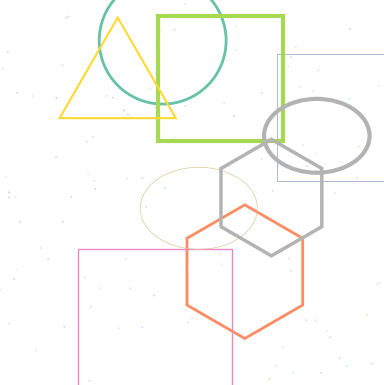[{"shape": "circle", "thickness": 2, "radius": 0.82, "center": [0.423, 0.895]}, {"shape": "hexagon", "thickness": 2, "radius": 0.87, "center": [0.636, 0.294]}, {"shape": "square", "thickness": 0.5, "radius": 0.83, "center": [0.886, 0.695]}, {"shape": "square", "thickness": 1, "radius": 1.0, "center": [0.403, 0.154]}, {"shape": "square", "thickness": 3, "radius": 0.81, "center": [0.574, 0.796]}, {"shape": "triangle", "thickness": 1.5, "radius": 0.87, "center": [0.306, 0.78]}, {"shape": "oval", "thickness": 0.5, "radius": 0.76, "center": [0.516, 0.459]}, {"shape": "oval", "thickness": 3, "radius": 0.69, "center": [0.823, 0.647]}, {"shape": "hexagon", "thickness": 2.5, "radius": 0.76, "center": [0.705, 0.487]}]